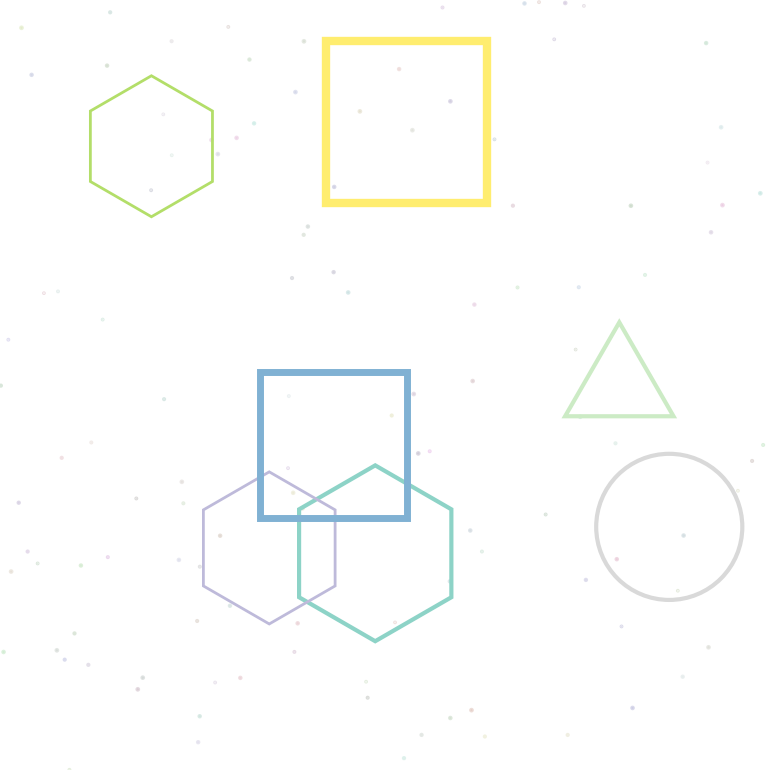[{"shape": "hexagon", "thickness": 1.5, "radius": 0.57, "center": [0.487, 0.281]}, {"shape": "hexagon", "thickness": 1, "radius": 0.49, "center": [0.35, 0.288]}, {"shape": "square", "thickness": 2.5, "radius": 0.48, "center": [0.433, 0.422]}, {"shape": "hexagon", "thickness": 1, "radius": 0.46, "center": [0.197, 0.81]}, {"shape": "circle", "thickness": 1.5, "radius": 0.47, "center": [0.869, 0.316]}, {"shape": "triangle", "thickness": 1.5, "radius": 0.41, "center": [0.804, 0.5]}, {"shape": "square", "thickness": 3, "radius": 0.52, "center": [0.528, 0.841]}]